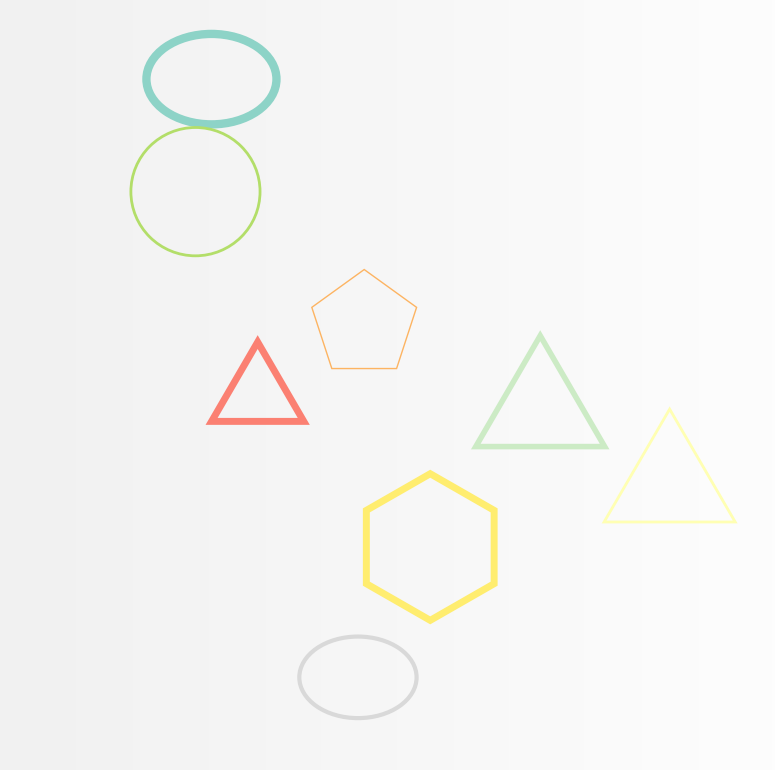[{"shape": "oval", "thickness": 3, "radius": 0.42, "center": [0.273, 0.897]}, {"shape": "triangle", "thickness": 1, "radius": 0.49, "center": [0.864, 0.371]}, {"shape": "triangle", "thickness": 2.5, "radius": 0.34, "center": [0.332, 0.487]}, {"shape": "pentagon", "thickness": 0.5, "radius": 0.36, "center": [0.47, 0.579]}, {"shape": "circle", "thickness": 1, "radius": 0.42, "center": [0.252, 0.751]}, {"shape": "oval", "thickness": 1.5, "radius": 0.38, "center": [0.462, 0.12]}, {"shape": "triangle", "thickness": 2, "radius": 0.48, "center": [0.697, 0.468]}, {"shape": "hexagon", "thickness": 2.5, "radius": 0.48, "center": [0.555, 0.29]}]